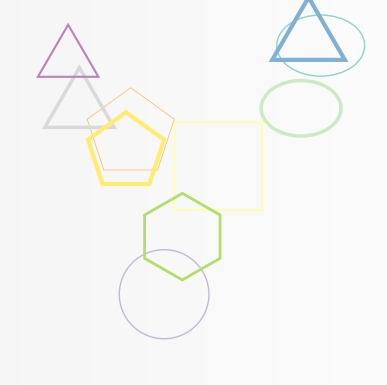[{"shape": "oval", "thickness": 1, "radius": 0.57, "center": [0.828, 0.882]}, {"shape": "square", "thickness": 1.5, "radius": 0.57, "center": [0.563, 0.57]}, {"shape": "circle", "thickness": 1, "radius": 0.58, "center": [0.423, 0.236]}, {"shape": "triangle", "thickness": 3, "radius": 0.54, "center": [0.796, 0.899]}, {"shape": "pentagon", "thickness": 0.5, "radius": 0.59, "center": [0.337, 0.654]}, {"shape": "hexagon", "thickness": 2, "radius": 0.56, "center": [0.471, 0.385]}, {"shape": "triangle", "thickness": 2.5, "radius": 0.52, "center": [0.205, 0.721]}, {"shape": "triangle", "thickness": 1.5, "radius": 0.45, "center": [0.176, 0.846]}, {"shape": "oval", "thickness": 2.5, "radius": 0.51, "center": [0.777, 0.719]}, {"shape": "pentagon", "thickness": 3, "radius": 0.52, "center": [0.325, 0.605]}]